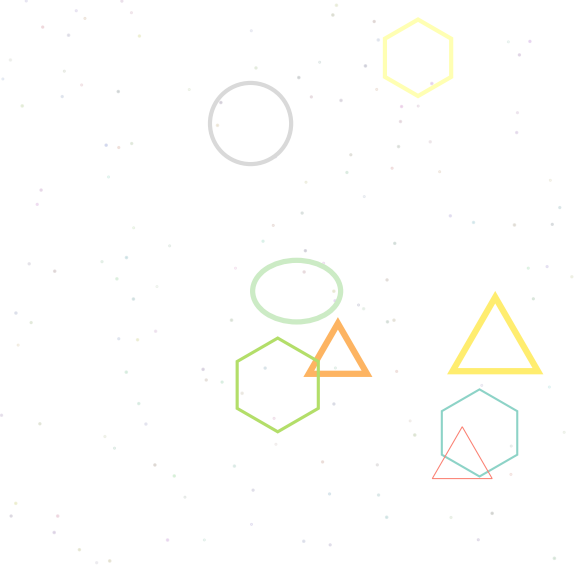[{"shape": "hexagon", "thickness": 1, "radius": 0.38, "center": [0.83, 0.249]}, {"shape": "hexagon", "thickness": 2, "radius": 0.33, "center": [0.724, 0.899]}, {"shape": "triangle", "thickness": 0.5, "radius": 0.3, "center": [0.8, 0.2]}, {"shape": "triangle", "thickness": 3, "radius": 0.29, "center": [0.585, 0.381]}, {"shape": "hexagon", "thickness": 1.5, "radius": 0.41, "center": [0.481, 0.333]}, {"shape": "circle", "thickness": 2, "radius": 0.35, "center": [0.434, 0.785]}, {"shape": "oval", "thickness": 2.5, "radius": 0.38, "center": [0.514, 0.495]}, {"shape": "triangle", "thickness": 3, "radius": 0.43, "center": [0.858, 0.399]}]